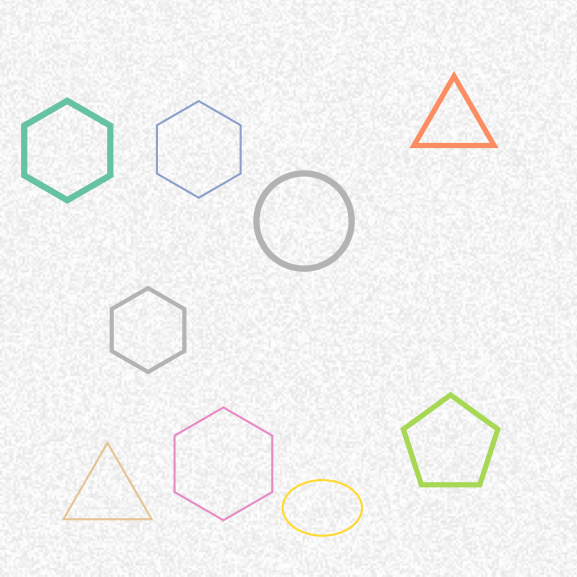[{"shape": "hexagon", "thickness": 3, "radius": 0.43, "center": [0.116, 0.738]}, {"shape": "triangle", "thickness": 2.5, "radius": 0.4, "center": [0.786, 0.787]}, {"shape": "hexagon", "thickness": 1, "radius": 0.42, "center": [0.344, 0.74]}, {"shape": "hexagon", "thickness": 1, "radius": 0.49, "center": [0.387, 0.196]}, {"shape": "pentagon", "thickness": 2.5, "radius": 0.43, "center": [0.78, 0.229]}, {"shape": "oval", "thickness": 1, "radius": 0.34, "center": [0.558, 0.12]}, {"shape": "triangle", "thickness": 1, "radius": 0.44, "center": [0.186, 0.144]}, {"shape": "hexagon", "thickness": 2, "radius": 0.36, "center": [0.256, 0.428]}, {"shape": "circle", "thickness": 3, "radius": 0.41, "center": [0.527, 0.616]}]